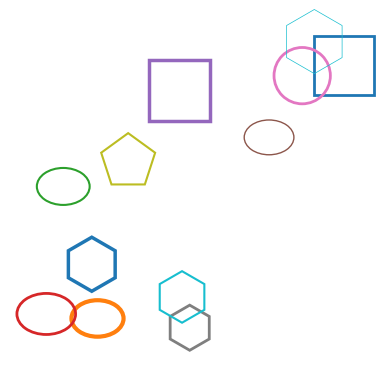[{"shape": "square", "thickness": 2, "radius": 0.39, "center": [0.894, 0.83]}, {"shape": "hexagon", "thickness": 2.5, "radius": 0.35, "center": [0.238, 0.314]}, {"shape": "oval", "thickness": 3, "radius": 0.34, "center": [0.253, 0.173]}, {"shape": "oval", "thickness": 1.5, "radius": 0.34, "center": [0.164, 0.516]}, {"shape": "oval", "thickness": 2, "radius": 0.38, "center": [0.12, 0.185]}, {"shape": "square", "thickness": 2.5, "radius": 0.4, "center": [0.466, 0.765]}, {"shape": "oval", "thickness": 1, "radius": 0.32, "center": [0.699, 0.643]}, {"shape": "circle", "thickness": 2, "radius": 0.37, "center": [0.785, 0.803]}, {"shape": "hexagon", "thickness": 2, "radius": 0.29, "center": [0.493, 0.149]}, {"shape": "pentagon", "thickness": 1.5, "radius": 0.37, "center": [0.333, 0.581]}, {"shape": "hexagon", "thickness": 1.5, "radius": 0.33, "center": [0.473, 0.229]}, {"shape": "hexagon", "thickness": 0.5, "radius": 0.42, "center": [0.816, 0.892]}]